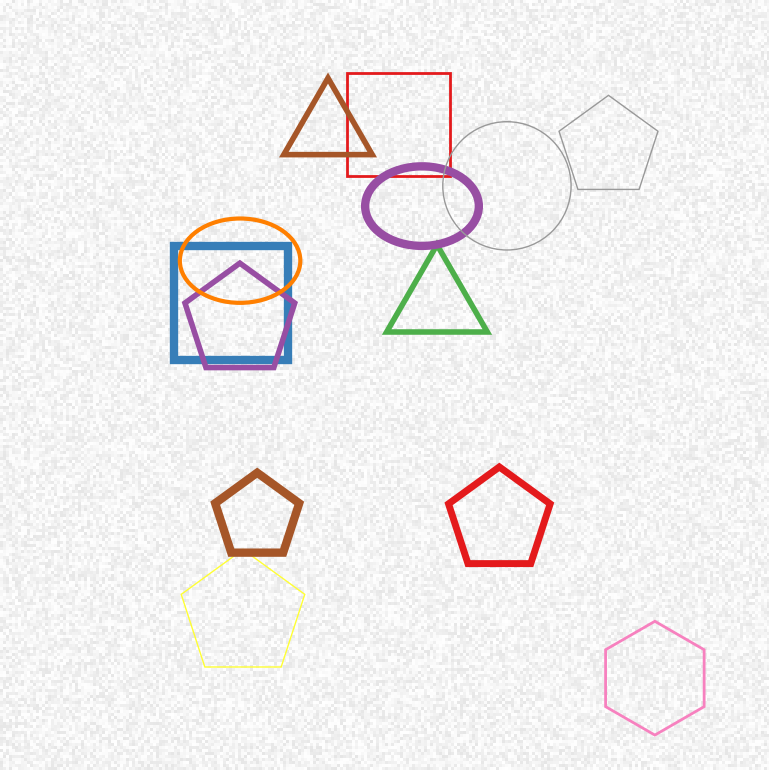[{"shape": "pentagon", "thickness": 2.5, "radius": 0.35, "center": [0.649, 0.324]}, {"shape": "square", "thickness": 1, "radius": 0.33, "center": [0.517, 0.839]}, {"shape": "square", "thickness": 3, "radius": 0.37, "center": [0.3, 0.606]}, {"shape": "triangle", "thickness": 2, "radius": 0.38, "center": [0.568, 0.607]}, {"shape": "pentagon", "thickness": 2, "radius": 0.37, "center": [0.312, 0.583]}, {"shape": "oval", "thickness": 3, "radius": 0.37, "center": [0.548, 0.732]}, {"shape": "oval", "thickness": 1.5, "radius": 0.39, "center": [0.312, 0.661]}, {"shape": "pentagon", "thickness": 0.5, "radius": 0.42, "center": [0.316, 0.202]}, {"shape": "pentagon", "thickness": 3, "radius": 0.29, "center": [0.334, 0.329]}, {"shape": "triangle", "thickness": 2, "radius": 0.33, "center": [0.426, 0.832]}, {"shape": "hexagon", "thickness": 1, "radius": 0.37, "center": [0.85, 0.119]}, {"shape": "pentagon", "thickness": 0.5, "radius": 0.34, "center": [0.79, 0.809]}, {"shape": "circle", "thickness": 0.5, "radius": 0.42, "center": [0.658, 0.759]}]